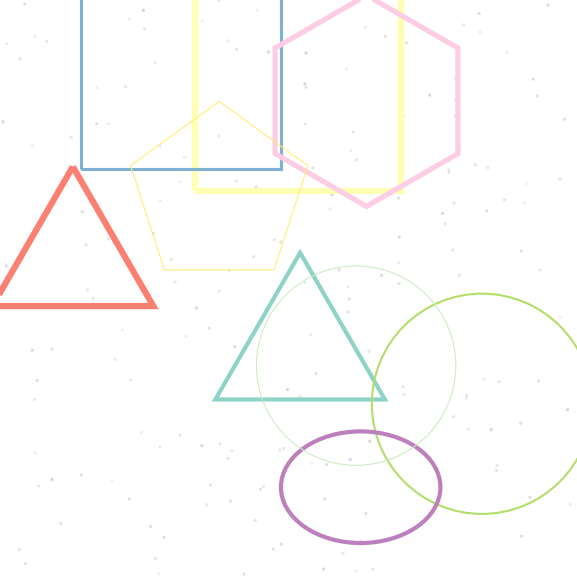[{"shape": "triangle", "thickness": 2, "radius": 0.85, "center": [0.52, 0.392]}, {"shape": "square", "thickness": 3, "radius": 0.89, "center": [0.516, 0.847]}, {"shape": "triangle", "thickness": 3, "radius": 0.8, "center": [0.126, 0.55]}, {"shape": "square", "thickness": 1.5, "radius": 0.87, "center": [0.313, 0.881]}, {"shape": "circle", "thickness": 1, "radius": 0.95, "center": [0.835, 0.3]}, {"shape": "hexagon", "thickness": 2.5, "radius": 0.91, "center": [0.635, 0.825]}, {"shape": "oval", "thickness": 2, "radius": 0.69, "center": [0.625, 0.155]}, {"shape": "circle", "thickness": 0.5, "radius": 0.86, "center": [0.617, 0.366]}, {"shape": "pentagon", "thickness": 0.5, "radius": 0.81, "center": [0.38, 0.662]}]